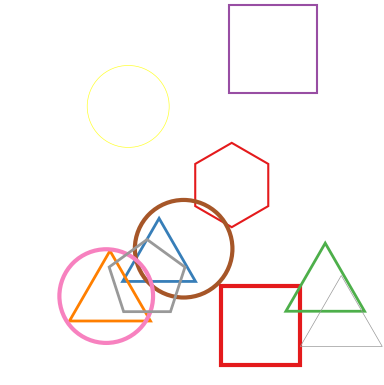[{"shape": "hexagon", "thickness": 1.5, "radius": 0.55, "center": [0.602, 0.519]}, {"shape": "square", "thickness": 3, "radius": 0.51, "center": [0.677, 0.154]}, {"shape": "triangle", "thickness": 2, "radius": 0.55, "center": [0.413, 0.324]}, {"shape": "triangle", "thickness": 2, "radius": 0.59, "center": [0.845, 0.251]}, {"shape": "square", "thickness": 1.5, "radius": 0.57, "center": [0.708, 0.873]}, {"shape": "triangle", "thickness": 2, "radius": 0.61, "center": [0.286, 0.227]}, {"shape": "circle", "thickness": 0.5, "radius": 0.53, "center": [0.333, 0.724]}, {"shape": "circle", "thickness": 3, "radius": 0.63, "center": [0.477, 0.354]}, {"shape": "circle", "thickness": 3, "radius": 0.61, "center": [0.276, 0.231]}, {"shape": "pentagon", "thickness": 2, "radius": 0.52, "center": [0.382, 0.274]}, {"shape": "triangle", "thickness": 0.5, "radius": 0.61, "center": [0.886, 0.161]}]